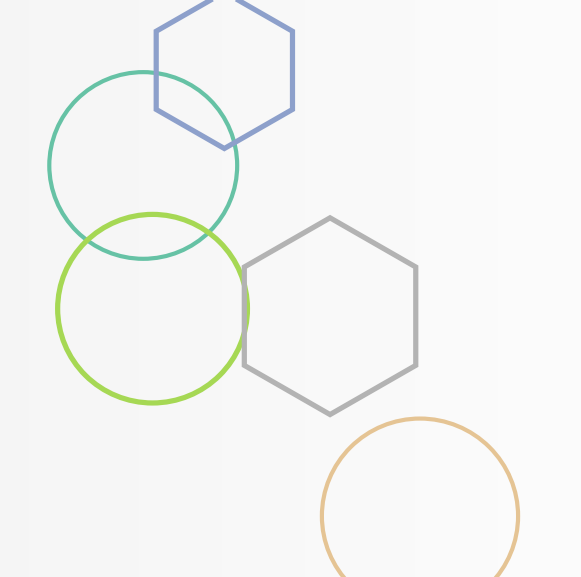[{"shape": "circle", "thickness": 2, "radius": 0.81, "center": [0.246, 0.713]}, {"shape": "hexagon", "thickness": 2.5, "radius": 0.68, "center": [0.386, 0.877]}, {"shape": "circle", "thickness": 2.5, "radius": 0.82, "center": [0.262, 0.465]}, {"shape": "circle", "thickness": 2, "radius": 0.84, "center": [0.723, 0.106]}, {"shape": "hexagon", "thickness": 2.5, "radius": 0.85, "center": [0.568, 0.452]}]